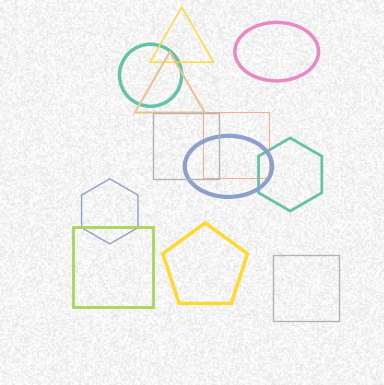[{"shape": "hexagon", "thickness": 2, "radius": 0.47, "center": [0.754, 0.547]}, {"shape": "circle", "thickness": 2.5, "radius": 0.4, "center": [0.391, 0.805]}, {"shape": "square", "thickness": 0.5, "radius": 0.43, "center": [0.613, 0.624]}, {"shape": "hexagon", "thickness": 1, "radius": 0.42, "center": [0.285, 0.451]}, {"shape": "oval", "thickness": 3, "radius": 0.57, "center": [0.593, 0.568]}, {"shape": "oval", "thickness": 2.5, "radius": 0.54, "center": [0.719, 0.866]}, {"shape": "square", "thickness": 2, "radius": 0.52, "center": [0.294, 0.307]}, {"shape": "triangle", "thickness": 1, "radius": 0.48, "center": [0.472, 0.886]}, {"shape": "pentagon", "thickness": 2.5, "radius": 0.58, "center": [0.533, 0.305]}, {"shape": "triangle", "thickness": 1.5, "radius": 0.52, "center": [0.441, 0.76]}, {"shape": "square", "thickness": 1, "radius": 0.43, "center": [0.795, 0.252]}, {"shape": "square", "thickness": 1, "radius": 0.43, "center": [0.483, 0.62]}]